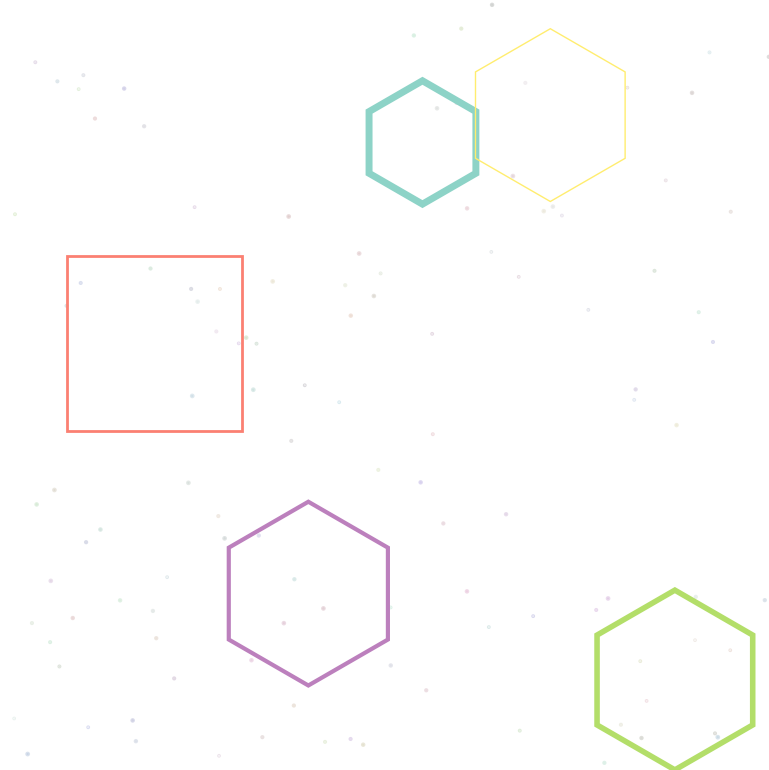[{"shape": "hexagon", "thickness": 2.5, "radius": 0.4, "center": [0.549, 0.815]}, {"shape": "square", "thickness": 1, "radius": 0.57, "center": [0.201, 0.554]}, {"shape": "hexagon", "thickness": 2, "radius": 0.58, "center": [0.876, 0.117]}, {"shape": "hexagon", "thickness": 1.5, "radius": 0.6, "center": [0.4, 0.229]}, {"shape": "hexagon", "thickness": 0.5, "radius": 0.56, "center": [0.715, 0.851]}]